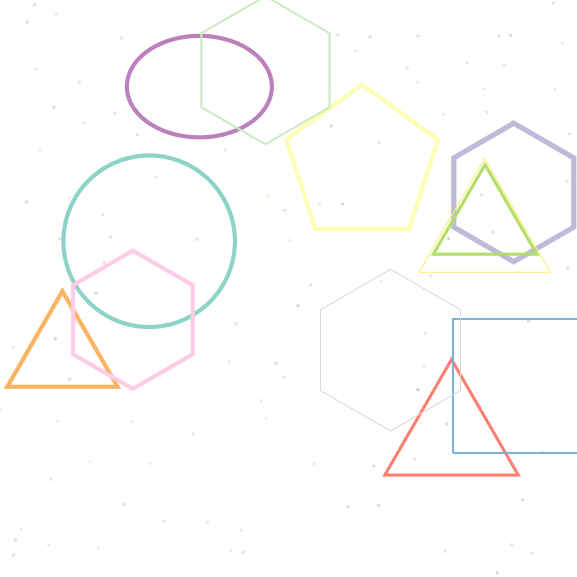[{"shape": "circle", "thickness": 2, "radius": 0.74, "center": [0.258, 0.581]}, {"shape": "pentagon", "thickness": 2, "radius": 0.69, "center": [0.627, 0.714]}, {"shape": "hexagon", "thickness": 2.5, "radius": 0.6, "center": [0.89, 0.666]}, {"shape": "triangle", "thickness": 1.5, "radius": 0.67, "center": [0.782, 0.243]}, {"shape": "square", "thickness": 1, "radius": 0.58, "center": [0.9, 0.331]}, {"shape": "triangle", "thickness": 2, "radius": 0.55, "center": [0.108, 0.385]}, {"shape": "triangle", "thickness": 1.5, "radius": 0.52, "center": [0.84, 0.611]}, {"shape": "hexagon", "thickness": 2, "radius": 0.6, "center": [0.23, 0.445]}, {"shape": "hexagon", "thickness": 0.5, "radius": 0.7, "center": [0.676, 0.393]}, {"shape": "oval", "thickness": 2, "radius": 0.63, "center": [0.345, 0.849]}, {"shape": "hexagon", "thickness": 1, "radius": 0.64, "center": [0.46, 0.877]}, {"shape": "triangle", "thickness": 0.5, "radius": 0.66, "center": [0.839, 0.593]}]